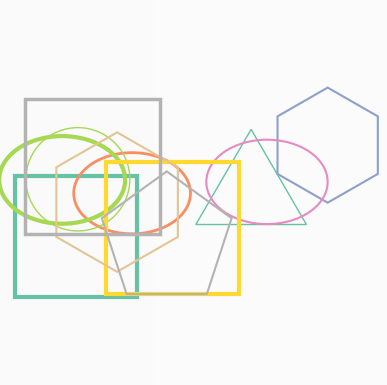[{"shape": "triangle", "thickness": 1, "radius": 0.82, "center": [0.648, 0.499]}, {"shape": "square", "thickness": 3, "radius": 0.78, "center": [0.196, 0.385]}, {"shape": "oval", "thickness": 2, "radius": 0.75, "center": [0.341, 0.498]}, {"shape": "hexagon", "thickness": 1.5, "radius": 0.75, "center": [0.846, 0.623]}, {"shape": "oval", "thickness": 1.5, "radius": 0.78, "center": [0.689, 0.528]}, {"shape": "circle", "thickness": 1, "radius": 0.67, "center": [0.201, 0.534]}, {"shape": "oval", "thickness": 3, "radius": 0.81, "center": [0.16, 0.533]}, {"shape": "square", "thickness": 3, "radius": 0.86, "center": [0.445, 0.407]}, {"shape": "hexagon", "thickness": 1.5, "radius": 0.91, "center": [0.302, 0.475]}, {"shape": "square", "thickness": 2.5, "radius": 0.87, "center": [0.238, 0.567]}, {"shape": "pentagon", "thickness": 1.5, "radius": 0.88, "center": [0.43, 0.379]}]